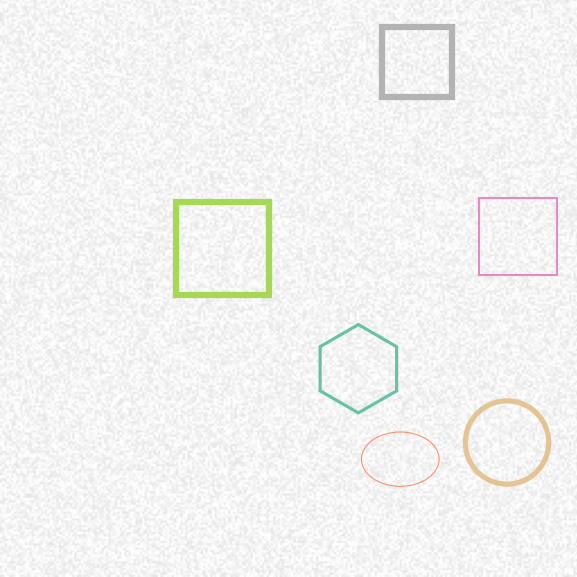[{"shape": "hexagon", "thickness": 1.5, "radius": 0.38, "center": [0.621, 0.361]}, {"shape": "oval", "thickness": 0.5, "radius": 0.34, "center": [0.693, 0.204]}, {"shape": "square", "thickness": 1, "radius": 0.34, "center": [0.897, 0.589]}, {"shape": "square", "thickness": 3, "radius": 0.4, "center": [0.386, 0.569]}, {"shape": "circle", "thickness": 2.5, "radius": 0.36, "center": [0.878, 0.233]}, {"shape": "square", "thickness": 3, "radius": 0.3, "center": [0.722, 0.892]}]